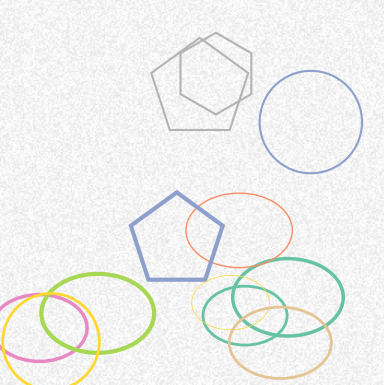[{"shape": "oval", "thickness": 2.5, "radius": 0.72, "center": [0.748, 0.228]}, {"shape": "oval", "thickness": 2, "radius": 0.55, "center": [0.636, 0.18]}, {"shape": "oval", "thickness": 1, "radius": 0.69, "center": [0.621, 0.402]}, {"shape": "circle", "thickness": 1.5, "radius": 0.66, "center": [0.807, 0.683]}, {"shape": "pentagon", "thickness": 3, "radius": 0.63, "center": [0.459, 0.375]}, {"shape": "oval", "thickness": 2.5, "radius": 0.62, "center": [0.102, 0.148]}, {"shape": "oval", "thickness": 3, "radius": 0.73, "center": [0.254, 0.186]}, {"shape": "oval", "thickness": 0.5, "radius": 0.51, "center": [0.599, 0.214]}, {"shape": "circle", "thickness": 2, "radius": 0.63, "center": [0.132, 0.112]}, {"shape": "oval", "thickness": 2, "radius": 0.66, "center": [0.728, 0.11]}, {"shape": "hexagon", "thickness": 1.5, "radius": 0.53, "center": [0.561, 0.809]}, {"shape": "pentagon", "thickness": 1.5, "radius": 0.66, "center": [0.519, 0.769]}]